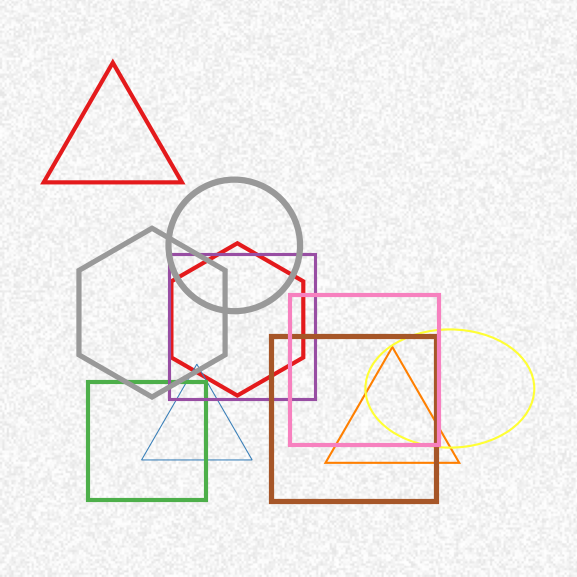[{"shape": "triangle", "thickness": 2, "radius": 0.69, "center": [0.195, 0.752]}, {"shape": "hexagon", "thickness": 2, "radius": 0.66, "center": [0.411, 0.446]}, {"shape": "triangle", "thickness": 0.5, "radius": 0.55, "center": [0.341, 0.258]}, {"shape": "square", "thickness": 2, "radius": 0.51, "center": [0.255, 0.236]}, {"shape": "square", "thickness": 1.5, "radius": 0.63, "center": [0.419, 0.434]}, {"shape": "triangle", "thickness": 1, "radius": 0.67, "center": [0.679, 0.265]}, {"shape": "oval", "thickness": 1, "radius": 0.73, "center": [0.779, 0.326]}, {"shape": "square", "thickness": 2.5, "radius": 0.71, "center": [0.613, 0.275]}, {"shape": "square", "thickness": 2, "radius": 0.65, "center": [0.631, 0.358]}, {"shape": "hexagon", "thickness": 2.5, "radius": 0.73, "center": [0.263, 0.458]}, {"shape": "circle", "thickness": 3, "radius": 0.57, "center": [0.406, 0.574]}]